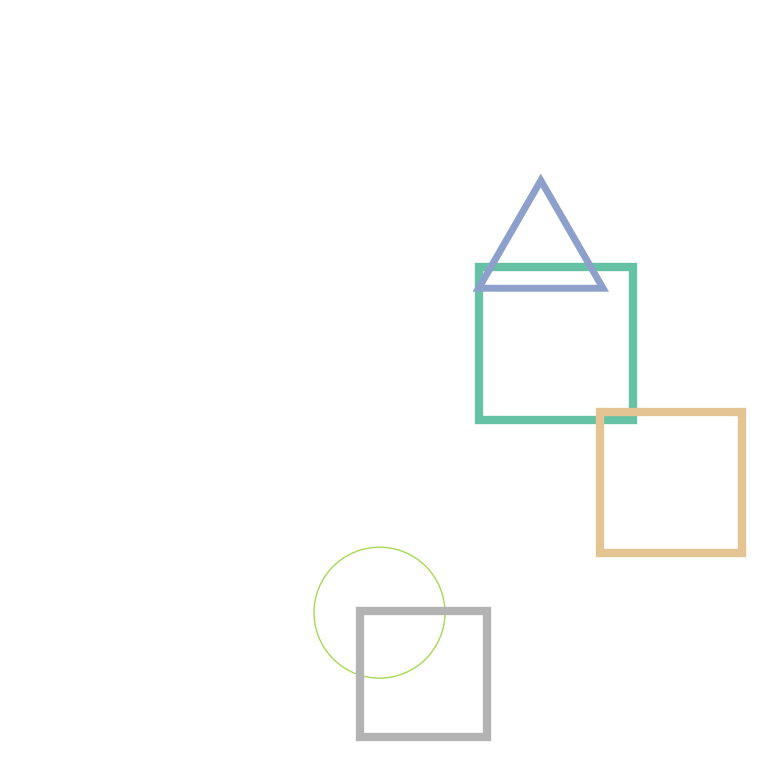[{"shape": "square", "thickness": 3, "radius": 0.5, "center": [0.722, 0.554]}, {"shape": "triangle", "thickness": 2.5, "radius": 0.47, "center": [0.702, 0.672]}, {"shape": "circle", "thickness": 0.5, "radius": 0.43, "center": [0.493, 0.204]}, {"shape": "square", "thickness": 3, "radius": 0.46, "center": [0.872, 0.373]}, {"shape": "square", "thickness": 3, "radius": 0.41, "center": [0.55, 0.125]}]